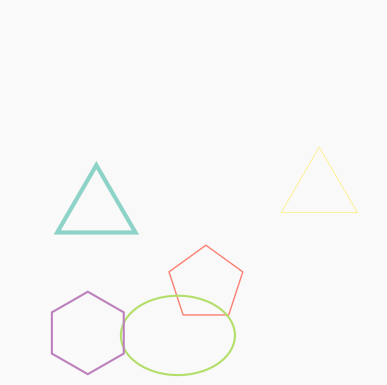[{"shape": "triangle", "thickness": 3, "radius": 0.58, "center": [0.249, 0.454]}, {"shape": "pentagon", "thickness": 1, "radius": 0.5, "center": [0.531, 0.263]}, {"shape": "oval", "thickness": 1.5, "radius": 0.74, "center": [0.459, 0.129]}, {"shape": "hexagon", "thickness": 1.5, "radius": 0.54, "center": [0.227, 0.135]}, {"shape": "triangle", "thickness": 0.5, "radius": 0.57, "center": [0.824, 0.505]}]